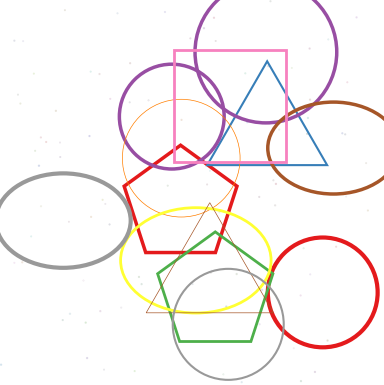[{"shape": "pentagon", "thickness": 2.5, "radius": 0.77, "center": [0.469, 0.469]}, {"shape": "circle", "thickness": 3, "radius": 0.71, "center": [0.838, 0.24]}, {"shape": "triangle", "thickness": 1.5, "radius": 0.9, "center": [0.694, 0.661]}, {"shape": "pentagon", "thickness": 2, "radius": 0.79, "center": [0.559, 0.24]}, {"shape": "circle", "thickness": 2.5, "radius": 0.68, "center": [0.446, 0.697]}, {"shape": "circle", "thickness": 2.5, "radius": 0.92, "center": [0.691, 0.865]}, {"shape": "circle", "thickness": 0.5, "radius": 0.76, "center": [0.471, 0.589]}, {"shape": "oval", "thickness": 2, "radius": 0.98, "center": [0.509, 0.324]}, {"shape": "triangle", "thickness": 0.5, "radius": 0.95, "center": [0.545, 0.283]}, {"shape": "oval", "thickness": 2.5, "radius": 0.85, "center": [0.866, 0.615]}, {"shape": "square", "thickness": 2, "radius": 0.73, "center": [0.597, 0.725]}, {"shape": "circle", "thickness": 1.5, "radius": 0.72, "center": [0.593, 0.158]}, {"shape": "oval", "thickness": 3, "radius": 0.88, "center": [0.164, 0.427]}]